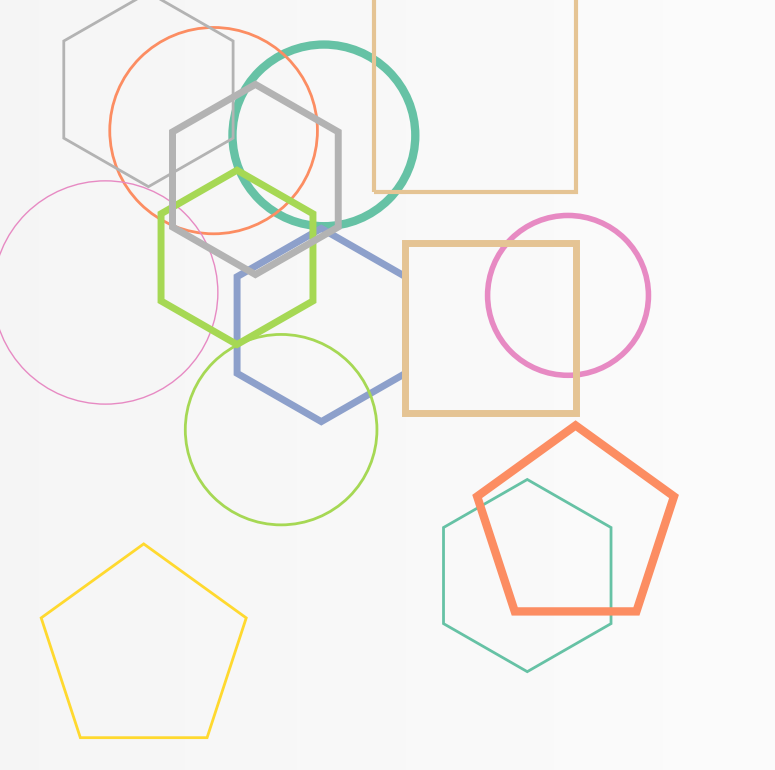[{"shape": "circle", "thickness": 3, "radius": 0.59, "center": [0.418, 0.824]}, {"shape": "hexagon", "thickness": 1, "radius": 0.62, "center": [0.68, 0.252]}, {"shape": "circle", "thickness": 1, "radius": 0.67, "center": [0.276, 0.83]}, {"shape": "pentagon", "thickness": 3, "radius": 0.67, "center": [0.743, 0.314]}, {"shape": "hexagon", "thickness": 2.5, "radius": 0.63, "center": [0.415, 0.578]}, {"shape": "circle", "thickness": 0.5, "radius": 0.72, "center": [0.136, 0.62]}, {"shape": "circle", "thickness": 2, "radius": 0.52, "center": [0.733, 0.616]}, {"shape": "circle", "thickness": 1, "radius": 0.62, "center": [0.363, 0.442]}, {"shape": "hexagon", "thickness": 2.5, "radius": 0.57, "center": [0.306, 0.666]}, {"shape": "pentagon", "thickness": 1, "radius": 0.7, "center": [0.185, 0.155]}, {"shape": "square", "thickness": 1.5, "radius": 0.65, "center": [0.613, 0.881]}, {"shape": "square", "thickness": 2.5, "radius": 0.55, "center": [0.633, 0.574]}, {"shape": "hexagon", "thickness": 2.5, "radius": 0.62, "center": [0.33, 0.767]}, {"shape": "hexagon", "thickness": 1, "radius": 0.63, "center": [0.192, 0.884]}]